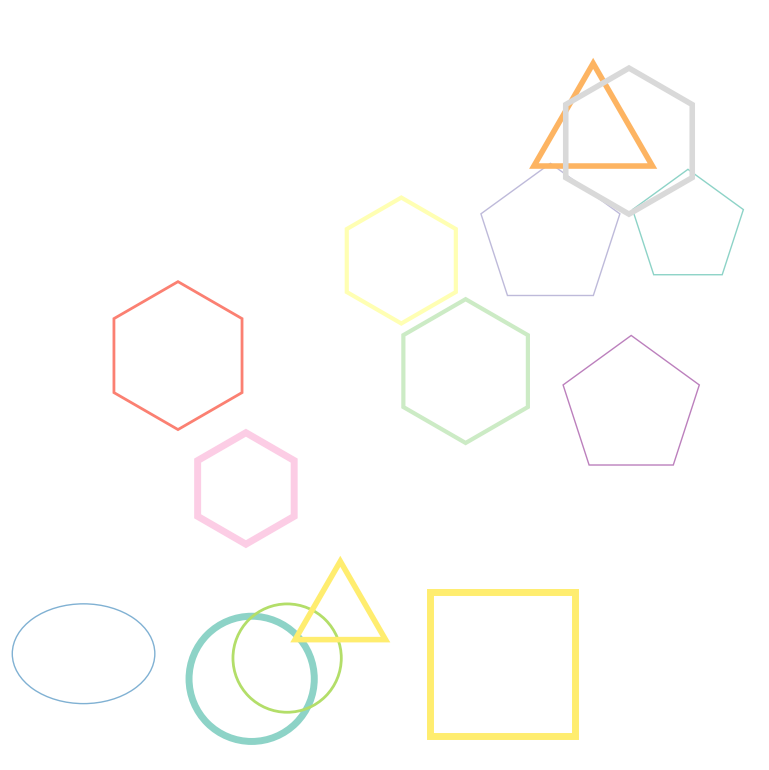[{"shape": "pentagon", "thickness": 0.5, "radius": 0.38, "center": [0.893, 0.704]}, {"shape": "circle", "thickness": 2.5, "radius": 0.41, "center": [0.327, 0.118]}, {"shape": "hexagon", "thickness": 1.5, "radius": 0.41, "center": [0.521, 0.662]}, {"shape": "pentagon", "thickness": 0.5, "radius": 0.47, "center": [0.715, 0.693]}, {"shape": "hexagon", "thickness": 1, "radius": 0.48, "center": [0.231, 0.538]}, {"shape": "oval", "thickness": 0.5, "radius": 0.46, "center": [0.109, 0.151]}, {"shape": "triangle", "thickness": 2, "radius": 0.44, "center": [0.77, 0.829]}, {"shape": "circle", "thickness": 1, "radius": 0.35, "center": [0.373, 0.145]}, {"shape": "hexagon", "thickness": 2.5, "radius": 0.36, "center": [0.319, 0.366]}, {"shape": "hexagon", "thickness": 2, "radius": 0.47, "center": [0.817, 0.817]}, {"shape": "pentagon", "thickness": 0.5, "radius": 0.47, "center": [0.82, 0.471]}, {"shape": "hexagon", "thickness": 1.5, "radius": 0.47, "center": [0.605, 0.518]}, {"shape": "square", "thickness": 2.5, "radius": 0.47, "center": [0.653, 0.138]}, {"shape": "triangle", "thickness": 2, "radius": 0.34, "center": [0.442, 0.203]}]